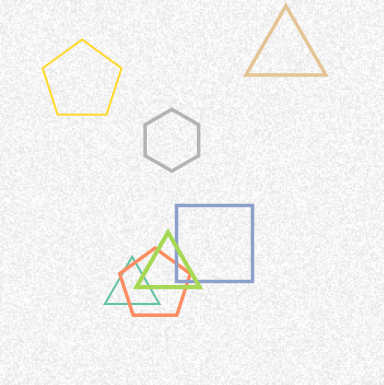[{"shape": "triangle", "thickness": 1.5, "radius": 0.41, "center": [0.343, 0.251]}, {"shape": "pentagon", "thickness": 2.5, "radius": 0.48, "center": [0.403, 0.259]}, {"shape": "square", "thickness": 2.5, "radius": 0.49, "center": [0.556, 0.369]}, {"shape": "triangle", "thickness": 3, "radius": 0.47, "center": [0.436, 0.302]}, {"shape": "pentagon", "thickness": 1.5, "radius": 0.54, "center": [0.213, 0.789]}, {"shape": "triangle", "thickness": 2.5, "radius": 0.6, "center": [0.743, 0.865]}, {"shape": "hexagon", "thickness": 2.5, "radius": 0.4, "center": [0.446, 0.636]}]